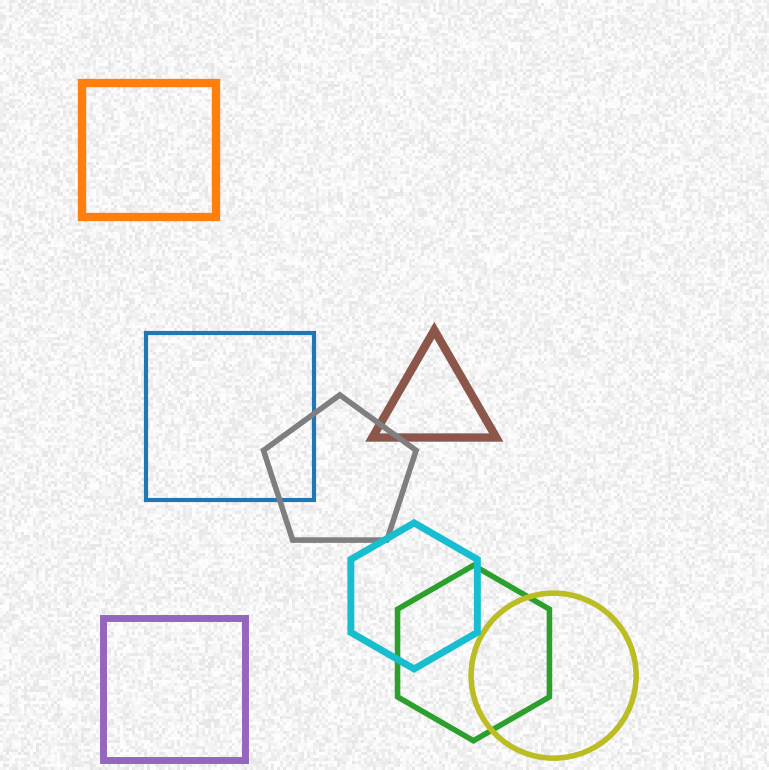[{"shape": "square", "thickness": 1.5, "radius": 0.54, "center": [0.299, 0.459]}, {"shape": "square", "thickness": 3, "radius": 0.44, "center": [0.193, 0.805]}, {"shape": "hexagon", "thickness": 2, "radius": 0.57, "center": [0.615, 0.152]}, {"shape": "square", "thickness": 2.5, "radius": 0.46, "center": [0.226, 0.105]}, {"shape": "triangle", "thickness": 3, "radius": 0.46, "center": [0.564, 0.478]}, {"shape": "pentagon", "thickness": 2, "radius": 0.52, "center": [0.441, 0.383]}, {"shape": "circle", "thickness": 2, "radius": 0.54, "center": [0.719, 0.123]}, {"shape": "hexagon", "thickness": 2.5, "radius": 0.47, "center": [0.538, 0.226]}]